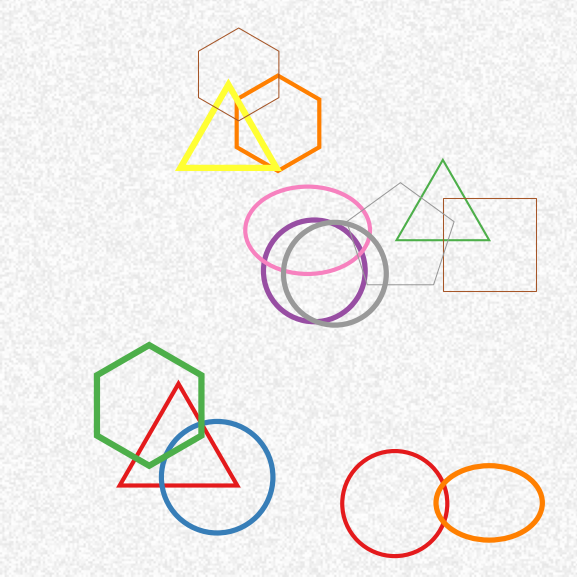[{"shape": "triangle", "thickness": 2, "radius": 0.59, "center": [0.309, 0.217]}, {"shape": "circle", "thickness": 2, "radius": 0.45, "center": [0.684, 0.127]}, {"shape": "circle", "thickness": 2.5, "radius": 0.48, "center": [0.376, 0.173]}, {"shape": "triangle", "thickness": 1, "radius": 0.46, "center": [0.767, 0.63]}, {"shape": "hexagon", "thickness": 3, "radius": 0.52, "center": [0.258, 0.297]}, {"shape": "circle", "thickness": 2.5, "radius": 0.44, "center": [0.544, 0.53]}, {"shape": "hexagon", "thickness": 2, "radius": 0.41, "center": [0.481, 0.786]}, {"shape": "oval", "thickness": 2.5, "radius": 0.46, "center": [0.847, 0.128]}, {"shape": "triangle", "thickness": 3, "radius": 0.48, "center": [0.396, 0.756]}, {"shape": "hexagon", "thickness": 0.5, "radius": 0.4, "center": [0.413, 0.87]}, {"shape": "square", "thickness": 0.5, "radius": 0.4, "center": [0.848, 0.575]}, {"shape": "oval", "thickness": 2, "radius": 0.54, "center": [0.533, 0.6]}, {"shape": "circle", "thickness": 2.5, "radius": 0.45, "center": [0.58, 0.525]}, {"shape": "pentagon", "thickness": 0.5, "radius": 0.49, "center": [0.693, 0.585]}]